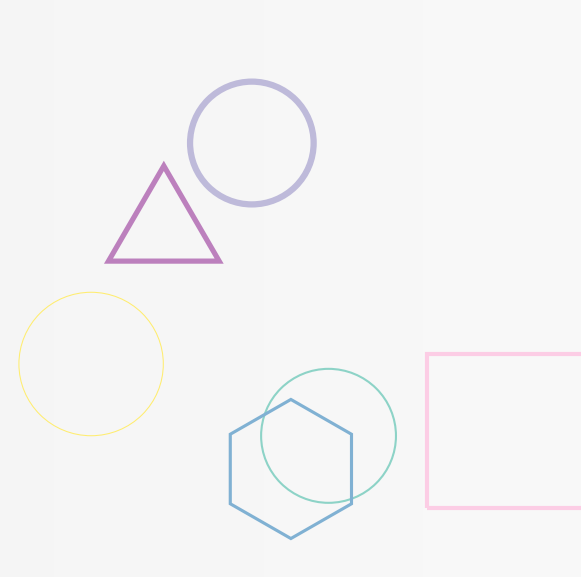[{"shape": "circle", "thickness": 1, "radius": 0.58, "center": [0.565, 0.244]}, {"shape": "circle", "thickness": 3, "radius": 0.53, "center": [0.433, 0.751]}, {"shape": "hexagon", "thickness": 1.5, "radius": 0.6, "center": [0.5, 0.187]}, {"shape": "square", "thickness": 2, "radius": 0.67, "center": [0.868, 0.253]}, {"shape": "triangle", "thickness": 2.5, "radius": 0.55, "center": [0.282, 0.602]}, {"shape": "circle", "thickness": 0.5, "radius": 0.62, "center": [0.157, 0.369]}]